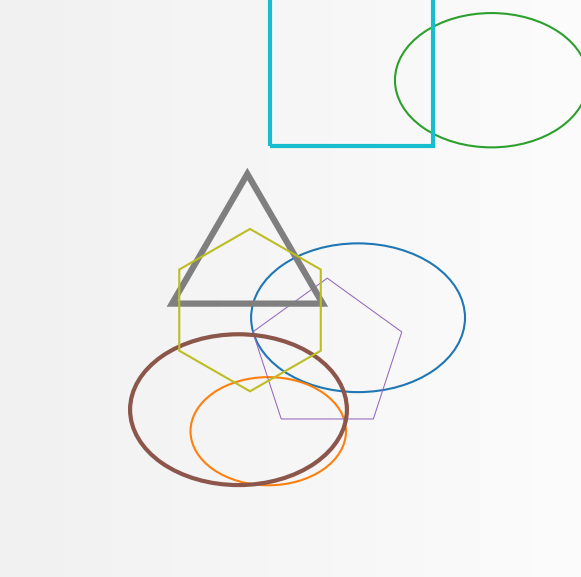[{"shape": "oval", "thickness": 1, "radius": 0.92, "center": [0.616, 0.449]}, {"shape": "oval", "thickness": 1, "radius": 0.67, "center": [0.462, 0.252]}, {"shape": "oval", "thickness": 1, "radius": 0.83, "center": [0.846, 0.86]}, {"shape": "pentagon", "thickness": 0.5, "radius": 0.67, "center": [0.563, 0.383]}, {"shape": "oval", "thickness": 2, "radius": 0.93, "center": [0.41, 0.29]}, {"shape": "triangle", "thickness": 3, "radius": 0.75, "center": [0.426, 0.548]}, {"shape": "hexagon", "thickness": 1, "radius": 0.7, "center": [0.43, 0.462]}, {"shape": "square", "thickness": 2, "radius": 0.7, "center": [0.605, 0.886]}]